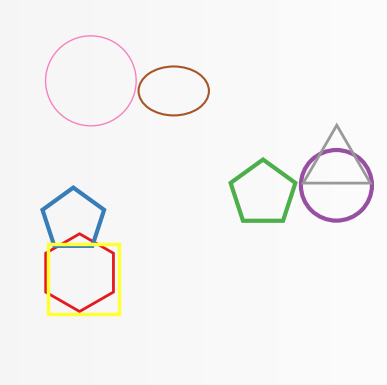[{"shape": "hexagon", "thickness": 2, "radius": 0.5, "center": [0.205, 0.292]}, {"shape": "pentagon", "thickness": 3, "radius": 0.42, "center": [0.189, 0.429]}, {"shape": "pentagon", "thickness": 3, "radius": 0.44, "center": [0.679, 0.498]}, {"shape": "circle", "thickness": 3, "radius": 0.46, "center": [0.868, 0.519]}, {"shape": "square", "thickness": 2.5, "radius": 0.46, "center": [0.215, 0.274]}, {"shape": "oval", "thickness": 1.5, "radius": 0.45, "center": [0.448, 0.764]}, {"shape": "circle", "thickness": 1, "radius": 0.58, "center": [0.235, 0.79]}, {"shape": "triangle", "thickness": 2, "radius": 0.5, "center": [0.869, 0.574]}]